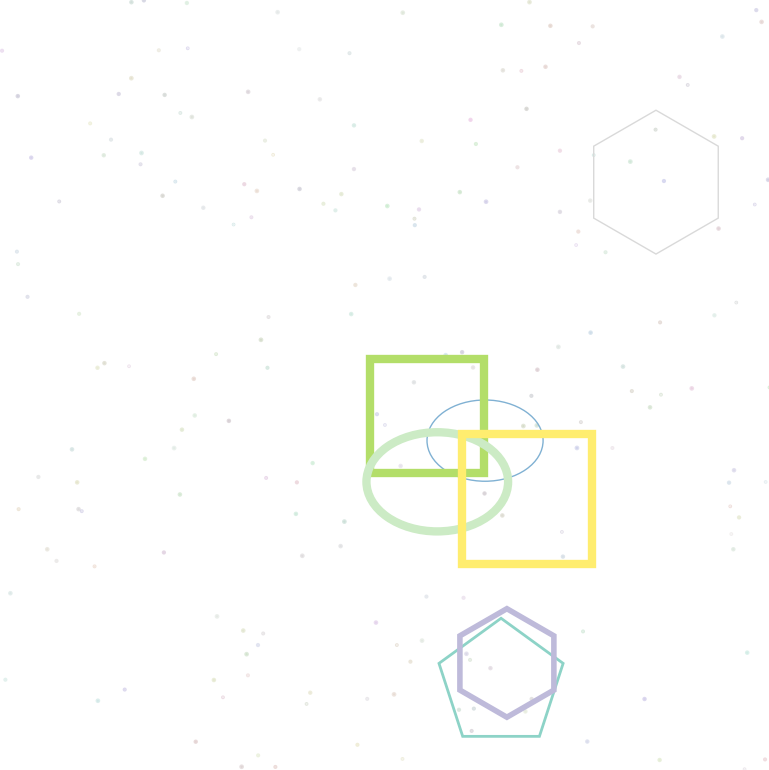[{"shape": "pentagon", "thickness": 1, "radius": 0.42, "center": [0.651, 0.112]}, {"shape": "hexagon", "thickness": 2, "radius": 0.35, "center": [0.658, 0.139]}, {"shape": "oval", "thickness": 0.5, "radius": 0.38, "center": [0.63, 0.428]}, {"shape": "square", "thickness": 3, "radius": 0.37, "center": [0.555, 0.459]}, {"shape": "hexagon", "thickness": 0.5, "radius": 0.47, "center": [0.852, 0.763]}, {"shape": "oval", "thickness": 3, "radius": 0.46, "center": [0.568, 0.374]}, {"shape": "square", "thickness": 3, "radius": 0.42, "center": [0.684, 0.352]}]